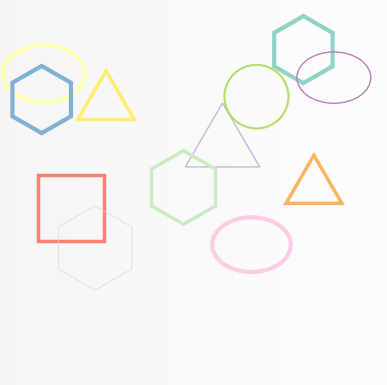[{"shape": "hexagon", "thickness": 3, "radius": 0.44, "center": [0.783, 0.871]}, {"shape": "oval", "thickness": 3, "radius": 0.53, "center": [0.113, 0.808]}, {"shape": "triangle", "thickness": 1, "radius": 0.55, "center": [0.574, 0.622]}, {"shape": "square", "thickness": 2.5, "radius": 0.43, "center": [0.183, 0.46]}, {"shape": "hexagon", "thickness": 3, "radius": 0.44, "center": [0.108, 0.741]}, {"shape": "triangle", "thickness": 2.5, "radius": 0.42, "center": [0.81, 0.513]}, {"shape": "circle", "thickness": 1.5, "radius": 0.41, "center": [0.662, 0.749]}, {"shape": "oval", "thickness": 3, "radius": 0.51, "center": [0.649, 0.365]}, {"shape": "hexagon", "thickness": 0.5, "radius": 0.55, "center": [0.245, 0.356]}, {"shape": "oval", "thickness": 1, "radius": 0.48, "center": [0.862, 0.798]}, {"shape": "hexagon", "thickness": 2.5, "radius": 0.48, "center": [0.474, 0.513]}, {"shape": "triangle", "thickness": 2.5, "radius": 0.42, "center": [0.274, 0.732]}]